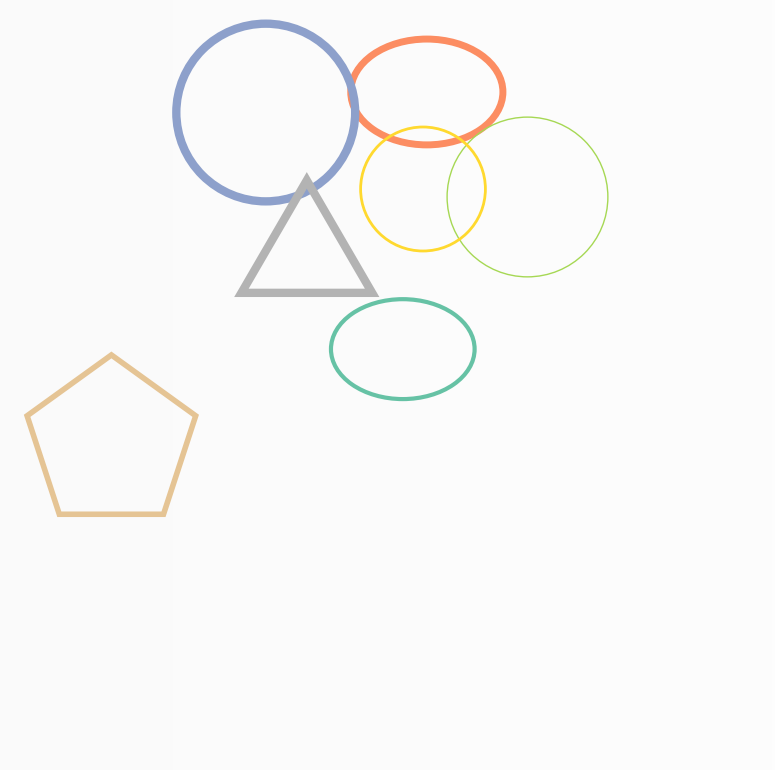[{"shape": "oval", "thickness": 1.5, "radius": 0.46, "center": [0.52, 0.547]}, {"shape": "oval", "thickness": 2.5, "radius": 0.49, "center": [0.551, 0.881]}, {"shape": "circle", "thickness": 3, "radius": 0.58, "center": [0.343, 0.854]}, {"shape": "circle", "thickness": 0.5, "radius": 0.52, "center": [0.681, 0.744]}, {"shape": "circle", "thickness": 1, "radius": 0.4, "center": [0.546, 0.755]}, {"shape": "pentagon", "thickness": 2, "radius": 0.57, "center": [0.144, 0.425]}, {"shape": "triangle", "thickness": 3, "radius": 0.49, "center": [0.396, 0.668]}]